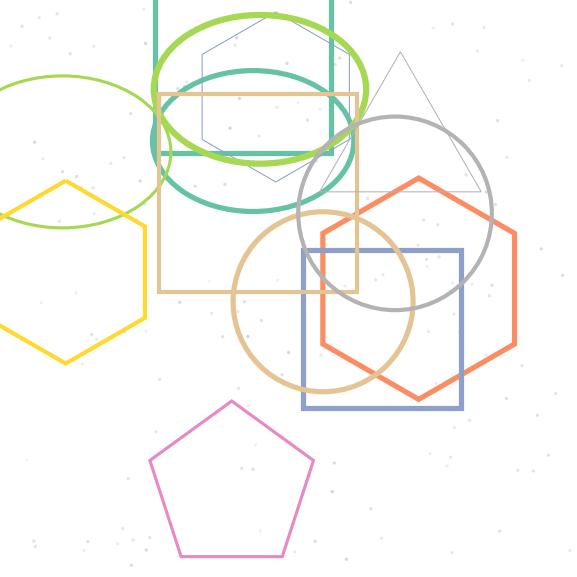[{"shape": "square", "thickness": 2.5, "radius": 0.76, "center": [0.42, 0.887]}, {"shape": "oval", "thickness": 2.5, "radius": 0.87, "center": [0.438, 0.755]}, {"shape": "hexagon", "thickness": 2.5, "radius": 0.96, "center": [0.725, 0.499]}, {"shape": "hexagon", "thickness": 0.5, "radius": 0.74, "center": [0.478, 0.831]}, {"shape": "square", "thickness": 2.5, "radius": 0.69, "center": [0.661, 0.429]}, {"shape": "pentagon", "thickness": 1.5, "radius": 0.74, "center": [0.401, 0.156]}, {"shape": "oval", "thickness": 1.5, "radius": 0.94, "center": [0.108, 0.736]}, {"shape": "oval", "thickness": 3, "radius": 0.92, "center": [0.45, 0.844]}, {"shape": "hexagon", "thickness": 2, "radius": 0.79, "center": [0.114, 0.528]}, {"shape": "square", "thickness": 2, "radius": 0.86, "center": [0.446, 0.665]}, {"shape": "circle", "thickness": 2.5, "radius": 0.78, "center": [0.559, 0.477]}, {"shape": "circle", "thickness": 2, "radius": 0.84, "center": [0.684, 0.63]}, {"shape": "triangle", "thickness": 0.5, "radius": 0.81, "center": [0.693, 0.748]}]